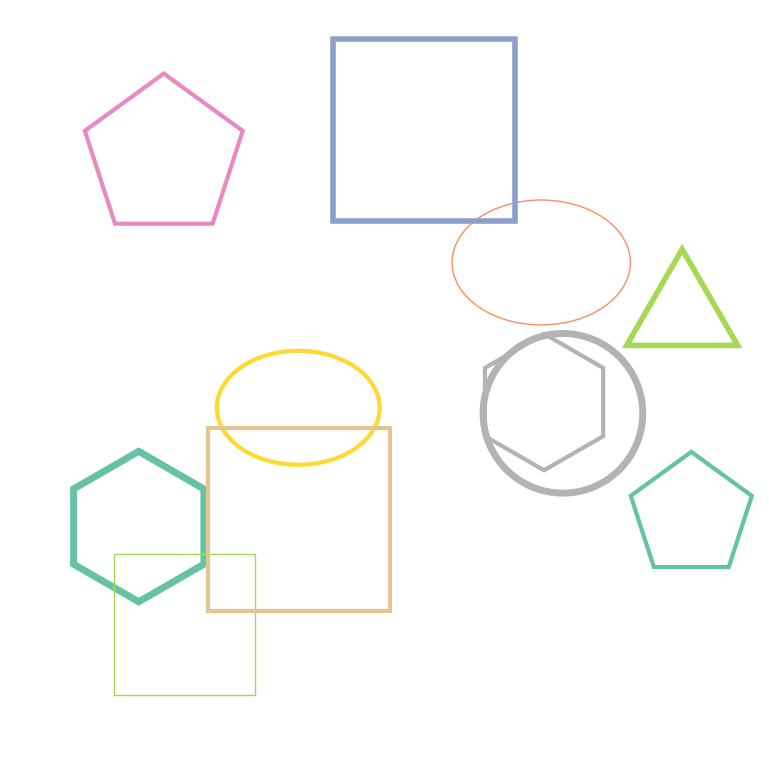[{"shape": "pentagon", "thickness": 1.5, "radius": 0.41, "center": [0.898, 0.33]}, {"shape": "hexagon", "thickness": 2.5, "radius": 0.49, "center": [0.18, 0.316]}, {"shape": "oval", "thickness": 0.5, "radius": 0.58, "center": [0.703, 0.659]}, {"shape": "square", "thickness": 2, "radius": 0.59, "center": [0.551, 0.831]}, {"shape": "pentagon", "thickness": 1.5, "radius": 0.54, "center": [0.213, 0.797]}, {"shape": "triangle", "thickness": 2, "radius": 0.42, "center": [0.886, 0.593]}, {"shape": "square", "thickness": 0.5, "radius": 0.45, "center": [0.24, 0.189]}, {"shape": "oval", "thickness": 1.5, "radius": 0.53, "center": [0.387, 0.47]}, {"shape": "square", "thickness": 1.5, "radius": 0.59, "center": [0.388, 0.325]}, {"shape": "hexagon", "thickness": 1.5, "radius": 0.44, "center": [0.707, 0.478]}, {"shape": "circle", "thickness": 2.5, "radius": 0.52, "center": [0.731, 0.463]}]